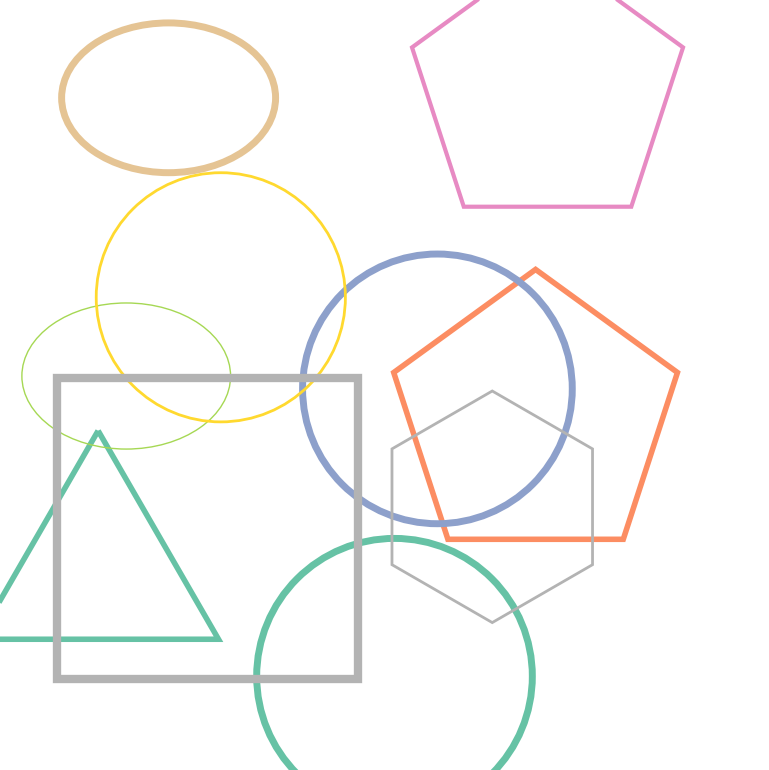[{"shape": "circle", "thickness": 2.5, "radius": 0.89, "center": [0.512, 0.122]}, {"shape": "triangle", "thickness": 2, "radius": 0.9, "center": [0.127, 0.26]}, {"shape": "pentagon", "thickness": 2, "radius": 0.97, "center": [0.696, 0.456]}, {"shape": "circle", "thickness": 2.5, "radius": 0.88, "center": [0.568, 0.495]}, {"shape": "pentagon", "thickness": 1.5, "radius": 0.93, "center": [0.711, 0.881]}, {"shape": "oval", "thickness": 0.5, "radius": 0.68, "center": [0.164, 0.512]}, {"shape": "circle", "thickness": 1, "radius": 0.81, "center": [0.287, 0.614]}, {"shape": "oval", "thickness": 2.5, "radius": 0.69, "center": [0.219, 0.873]}, {"shape": "square", "thickness": 3, "radius": 0.98, "center": [0.269, 0.314]}, {"shape": "hexagon", "thickness": 1, "radius": 0.75, "center": [0.639, 0.342]}]